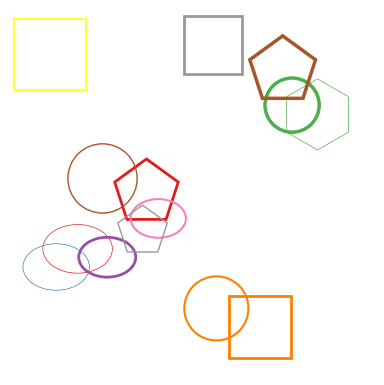[{"shape": "pentagon", "thickness": 2, "radius": 0.43, "center": [0.38, 0.5]}, {"shape": "oval", "thickness": 0.5, "radius": 0.45, "center": [0.202, 0.354]}, {"shape": "oval", "thickness": 0.5, "radius": 0.43, "center": [0.146, 0.306]}, {"shape": "hexagon", "thickness": 0.5, "radius": 0.46, "center": [0.825, 0.703]}, {"shape": "circle", "thickness": 2.5, "radius": 0.35, "center": [0.759, 0.727]}, {"shape": "oval", "thickness": 2, "radius": 0.37, "center": [0.279, 0.332]}, {"shape": "square", "thickness": 2, "radius": 0.4, "center": [0.676, 0.152]}, {"shape": "circle", "thickness": 1.5, "radius": 0.42, "center": [0.562, 0.199]}, {"shape": "square", "thickness": 1.5, "radius": 0.46, "center": [0.13, 0.858]}, {"shape": "circle", "thickness": 1, "radius": 0.45, "center": [0.266, 0.536]}, {"shape": "pentagon", "thickness": 2.5, "radius": 0.45, "center": [0.734, 0.817]}, {"shape": "oval", "thickness": 1.5, "radius": 0.36, "center": [0.411, 0.433]}, {"shape": "square", "thickness": 2, "radius": 0.38, "center": [0.554, 0.882]}, {"shape": "pentagon", "thickness": 1, "radius": 0.34, "center": [0.37, 0.4]}]